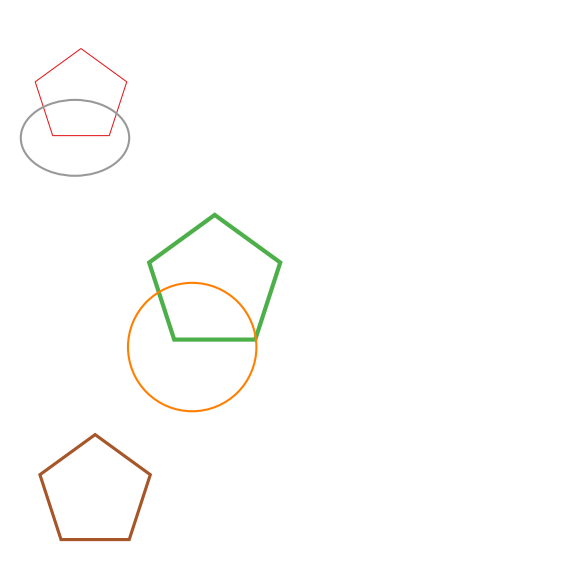[{"shape": "pentagon", "thickness": 0.5, "radius": 0.42, "center": [0.14, 0.832]}, {"shape": "pentagon", "thickness": 2, "radius": 0.6, "center": [0.372, 0.508]}, {"shape": "circle", "thickness": 1, "radius": 0.56, "center": [0.333, 0.398]}, {"shape": "pentagon", "thickness": 1.5, "radius": 0.5, "center": [0.165, 0.146]}, {"shape": "oval", "thickness": 1, "radius": 0.47, "center": [0.13, 0.76]}]